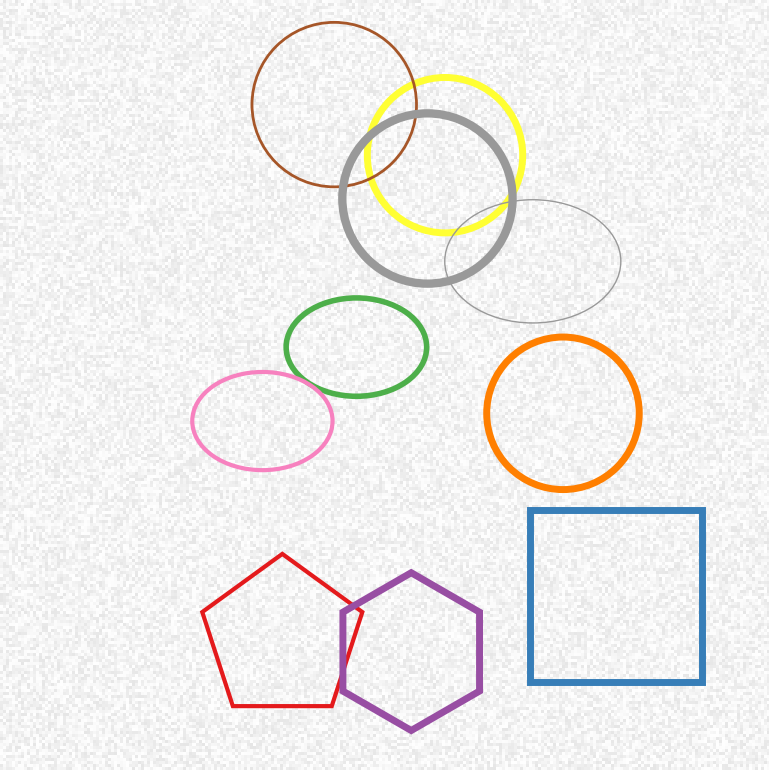[{"shape": "pentagon", "thickness": 1.5, "radius": 0.55, "center": [0.367, 0.171]}, {"shape": "square", "thickness": 2.5, "radius": 0.56, "center": [0.8, 0.226]}, {"shape": "oval", "thickness": 2, "radius": 0.46, "center": [0.463, 0.549]}, {"shape": "hexagon", "thickness": 2.5, "radius": 0.51, "center": [0.534, 0.154]}, {"shape": "circle", "thickness": 2.5, "radius": 0.5, "center": [0.731, 0.463]}, {"shape": "circle", "thickness": 2.5, "radius": 0.5, "center": [0.578, 0.798]}, {"shape": "circle", "thickness": 1, "radius": 0.53, "center": [0.434, 0.864]}, {"shape": "oval", "thickness": 1.5, "radius": 0.46, "center": [0.341, 0.453]}, {"shape": "oval", "thickness": 0.5, "radius": 0.57, "center": [0.692, 0.661]}, {"shape": "circle", "thickness": 3, "radius": 0.55, "center": [0.555, 0.742]}]